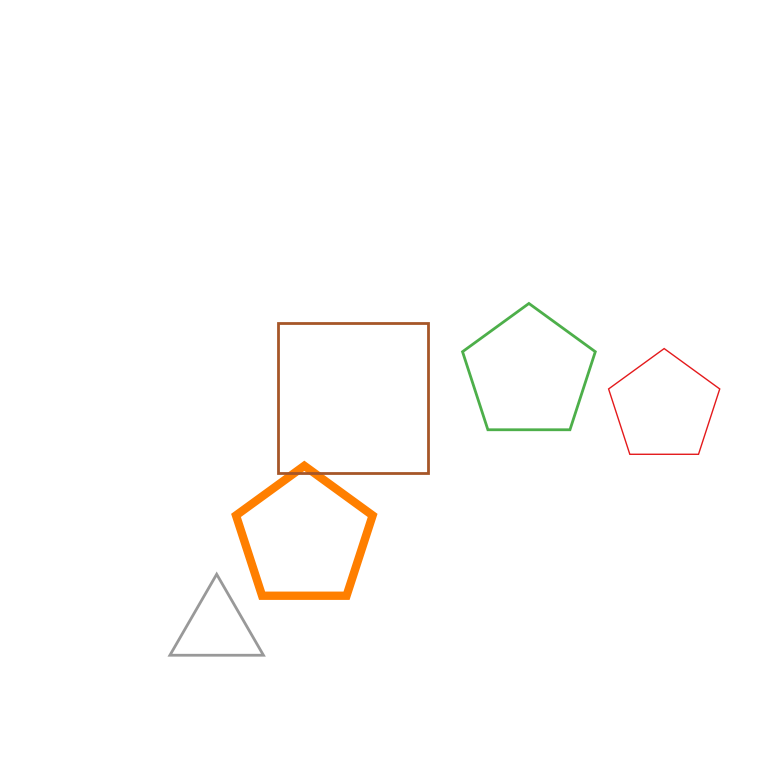[{"shape": "pentagon", "thickness": 0.5, "radius": 0.38, "center": [0.863, 0.471]}, {"shape": "pentagon", "thickness": 1, "radius": 0.45, "center": [0.687, 0.515]}, {"shape": "pentagon", "thickness": 3, "radius": 0.47, "center": [0.395, 0.302]}, {"shape": "square", "thickness": 1, "radius": 0.49, "center": [0.459, 0.483]}, {"shape": "triangle", "thickness": 1, "radius": 0.35, "center": [0.281, 0.184]}]